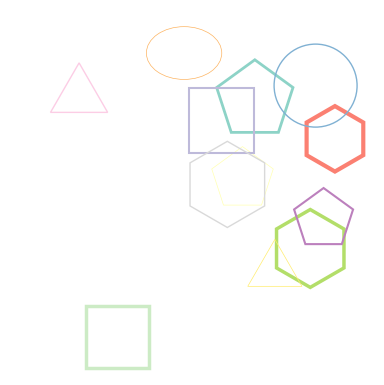[{"shape": "pentagon", "thickness": 2, "radius": 0.52, "center": [0.662, 0.74]}, {"shape": "pentagon", "thickness": 0.5, "radius": 0.42, "center": [0.63, 0.535]}, {"shape": "square", "thickness": 1.5, "radius": 0.42, "center": [0.576, 0.686]}, {"shape": "hexagon", "thickness": 3, "radius": 0.42, "center": [0.87, 0.639]}, {"shape": "circle", "thickness": 1, "radius": 0.54, "center": [0.82, 0.778]}, {"shape": "oval", "thickness": 0.5, "radius": 0.49, "center": [0.478, 0.862]}, {"shape": "hexagon", "thickness": 2.5, "radius": 0.51, "center": [0.806, 0.355]}, {"shape": "triangle", "thickness": 1, "radius": 0.43, "center": [0.205, 0.751]}, {"shape": "hexagon", "thickness": 1, "radius": 0.56, "center": [0.59, 0.521]}, {"shape": "pentagon", "thickness": 1.5, "radius": 0.4, "center": [0.84, 0.431]}, {"shape": "square", "thickness": 2.5, "radius": 0.41, "center": [0.305, 0.124]}, {"shape": "triangle", "thickness": 0.5, "radius": 0.41, "center": [0.714, 0.297]}]